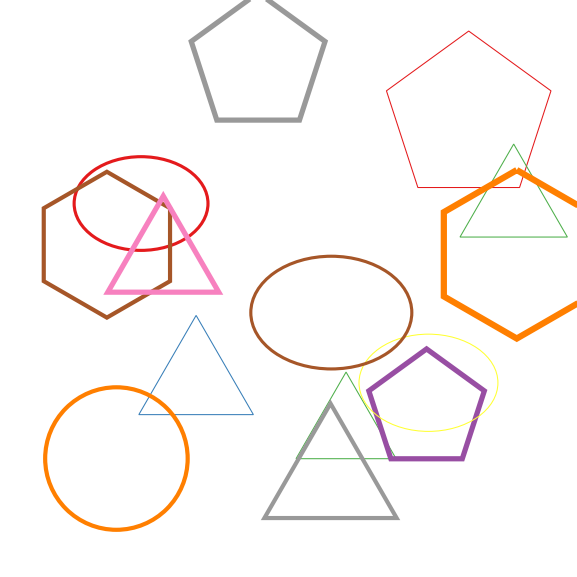[{"shape": "oval", "thickness": 1.5, "radius": 0.58, "center": [0.244, 0.647]}, {"shape": "pentagon", "thickness": 0.5, "radius": 0.75, "center": [0.812, 0.796]}, {"shape": "triangle", "thickness": 0.5, "radius": 0.57, "center": [0.34, 0.338]}, {"shape": "triangle", "thickness": 0.5, "radius": 0.54, "center": [0.89, 0.642]}, {"shape": "triangle", "thickness": 0.5, "radius": 0.5, "center": [0.599, 0.255]}, {"shape": "pentagon", "thickness": 2.5, "radius": 0.53, "center": [0.739, 0.29]}, {"shape": "hexagon", "thickness": 3, "radius": 0.73, "center": [0.895, 0.559]}, {"shape": "circle", "thickness": 2, "radius": 0.62, "center": [0.202, 0.205]}, {"shape": "oval", "thickness": 0.5, "radius": 0.6, "center": [0.742, 0.336]}, {"shape": "hexagon", "thickness": 2, "radius": 0.63, "center": [0.185, 0.575]}, {"shape": "oval", "thickness": 1.5, "radius": 0.7, "center": [0.574, 0.458]}, {"shape": "triangle", "thickness": 2.5, "radius": 0.55, "center": [0.283, 0.549]}, {"shape": "pentagon", "thickness": 2.5, "radius": 0.61, "center": [0.447, 0.89]}, {"shape": "triangle", "thickness": 2, "radius": 0.66, "center": [0.572, 0.168]}]